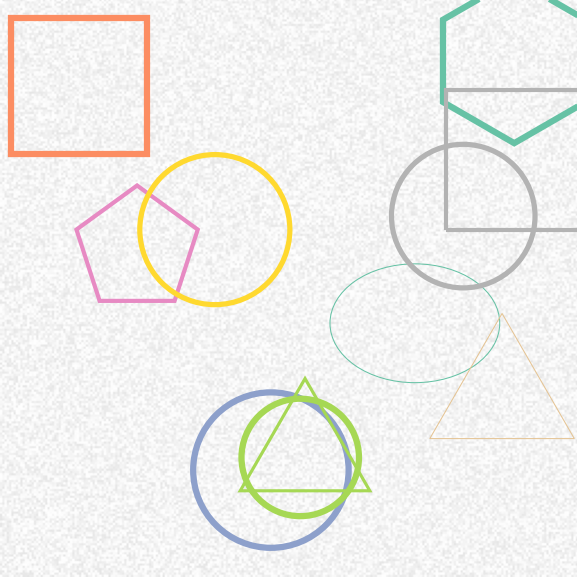[{"shape": "hexagon", "thickness": 3, "radius": 0.71, "center": [0.89, 0.894]}, {"shape": "oval", "thickness": 0.5, "radius": 0.73, "center": [0.718, 0.439]}, {"shape": "square", "thickness": 3, "radius": 0.59, "center": [0.136, 0.85]}, {"shape": "circle", "thickness": 3, "radius": 0.67, "center": [0.469, 0.185]}, {"shape": "pentagon", "thickness": 2, "radius": 0.55, "center": [0.237, 0.567]}, {"shape": "triangle", "thickness": 1.5, "radius": 0.65, "center": [0.528, 0.214]}, {"shape": "circle", "thickness": 3, "radius": 0.51, "center": [0.52, 0.207]}, {"shape": "circle", "thickness": 2.5, "radius": 0.65, "center": [0.372, 0.602]}, {"shape": "triangle", "thickness": 0.5, "radius": 0.72, "center": [0.869, 0.312]}, {"shape": "square", "thickness": 2, "radius": 0.61, "center": [0.894, 0.722]}, {"shape": "circle", "thickness": 2.5, "radius": 0.62, "center": [0.802, 0.625]}]